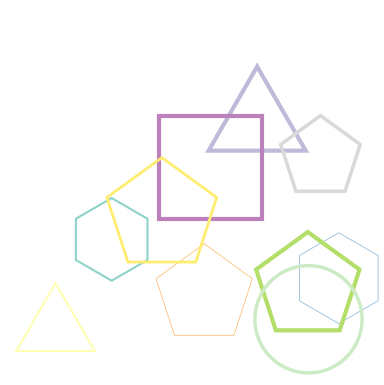[{"shape": "hexagon", "thickness": 1.5, "radius": 0.54, "center": [0.29, 0.378]}, {"shape": "triangle", "thickness": 1.5, "radius": 0.59, "center": [0.144, 0.147]}, {"shape": "triangle", "thickness": 3, "radius": 0.73, "center": [0.668, 0.682]}, {"shape": "hexagon", "thickness": 0.5, "radius": 0.59, "center": [0.88, 0.278]}, {"shape": "pentagon", "thickness": 0.5, "radius": 0.66, "center": [0.53, 0.235]}, {"shape": "pentagon", "thickness": 3, "radius": 0.71, "center": [0.799, 0.256]}, {"shape": "pentagon", "thickness": 2.5, "radius": 0.54, "center": [0.832, 0.591]}, {"shape": "square", "thickness": 3, "radius": 0.67, "center": [0.547, 0.565]}, {"shape": "circle", "thickness": 2.5, "radius": 0.7, "center": [0.801, 0.171]}, {"shape": "pentagon", "thickness": 2, "radius": 0.75, "center": [0.42, 0.441]}]